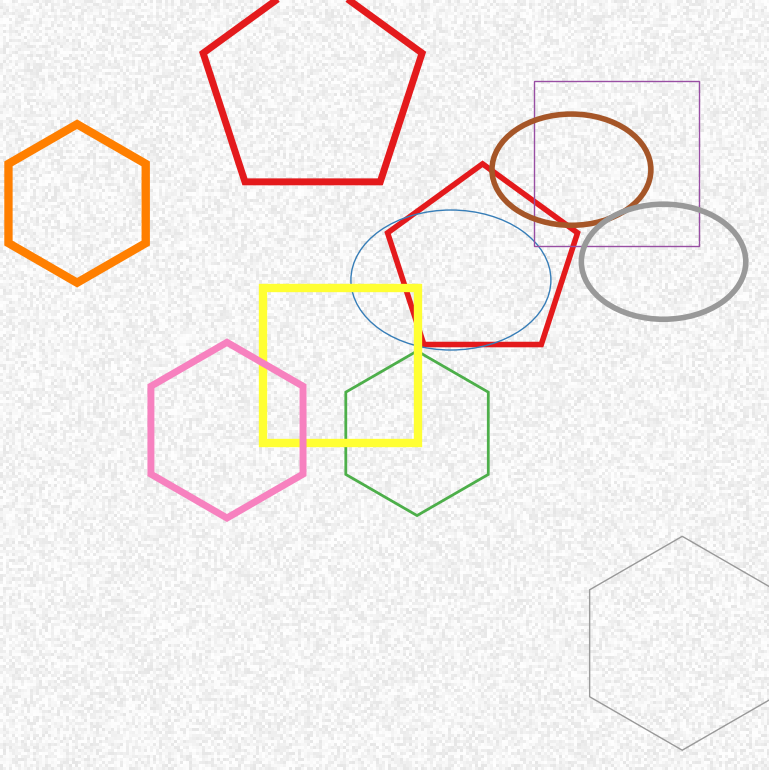[{"shape": "pentagon", "thickness": 2.5, "radius": 0.75, "center": [0.406, 0.885]}, {"shape": "pentagon", "thickness": 2, "radius": 0.65, "center": [0.627, 0.657]}, {"shape": "oval", "thickness": 0.5, "radius": 0.65, "center": [0.586, 0.636]}, {"shape": "hexagon", "thickness": 1, "radius": 0.53, "center": [0.542, 0.437]}, {"shape": "square", "thickness": 0.5, "radius": 0.54, "center": [0.801, 0.788]}, {"shape": "hexagon", "thickness": 3, "radius": 0.51, "center": [0.1, 0.736]}, {"shape": "square", "thickness": 3, "radius": 0.5, "center": [0.443, 0.525]}, {"shape": "oval", "thickness": 2, "radius": 0.52, "center": [0.742, 0.78]}, {"shape": "hexagon", "thickness": 2.5, "radius": 0.57, "center": [0.295, 0.441]}, {"shape": "oval", "thickness": 2, "radius": 0.53, "center": [0.862, 0.66]}, {"shape": "hexagon", "thickness": 0.5, "radius": 0.69, "center": [0.886, 0.165]}]